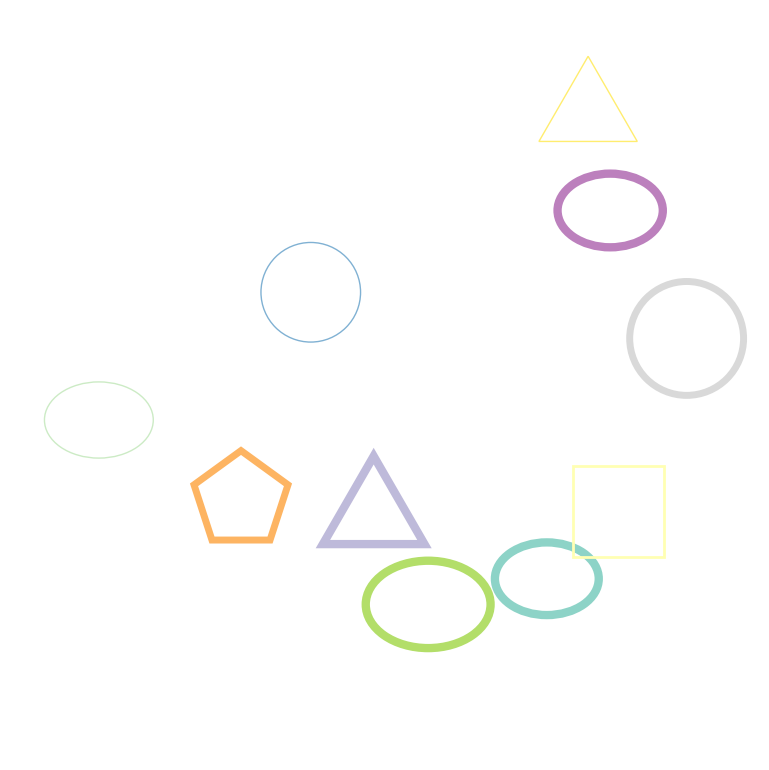[{"shape": "oval", "thickness": 3, "radius": 0.34, "center": [0.71, 0.248]}, {"shape": "square", "thickness": 1, "radius": 0.3, "center": [0.804, 0.336]}, {"shape": "triangle", "thickness": 3, "radius": 0.38, "center": [0.485, 0.331]}, {"shape": "circle", "thickness": 0.5, "radius": 0.32, "center": [0.404, 0.62]}, {"shape": "pentagon", "thickness": 2.5, "radius": 0.32, "center": [0.313, 0.351]}, {"shape": "oval", "thickness": 3, "radius": 0.41, "center": [0.556, 0.215]}, {"shape": "circle", "thickness": 2.5, "radius": 0.37, "center": [0.892, 0.56]}, {"shape": "oval", "thickness": 3, "radius": 0.34, "center": [0.792, 0.727]}, {"shape": "oval", "thickness": 0.5, "radius": 0.35, "center": [0.128, 0.455]}, {"shape": "triangle", "thickness": 0.5, "radius": 0.37, "center": [0.764, 0.853]}]